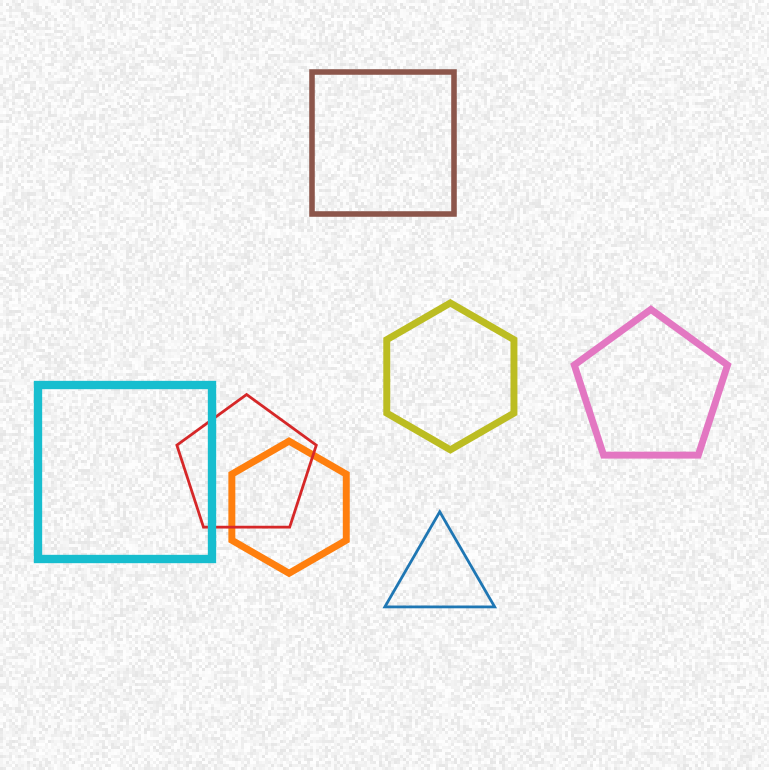[{"shape": "triangle", "thickness": 1, "radius": 0.41, "center": [0.571, 0.253]}, {"shape": "hexagon", "thickness": 2.5, "radius": 0.43, "center": [0.375, 0.341]}, {"shape": "pentagon", "thickness": 1, "radius": 0.48, "center": [0.32, 0.392]}, {"shape": "square", "thickness": 2, "radius": 0.46, "center": [0.497, 0.815]}, {"shape": "pentagon", "thickness": 2.5, "radius": 0.52, "center": [0.845, 0.494]}, {"shape": "hexagon", "thickness": 2.5, "radius": 0.48, "center": [0.585, 0.511]}, {"shape": "square", "thickness": 3, "radius": 0.57, "center": [0.162, 0.387]}]